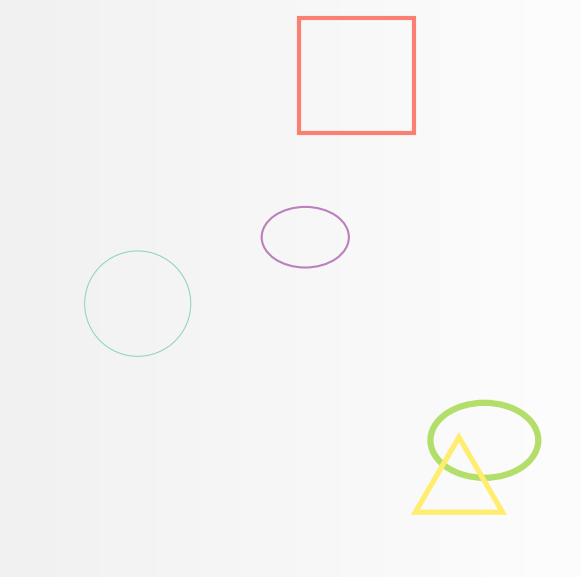[{"shape": "circle", "thickness": 0.5, "radius": 0.46, "center": [0.237, 0.473]}, {"shape": "square", "thickness": 2, "radius": 0.5, "center": [0.613, 0.868]}, {"shape": "oval", "thickness": 3, "radius": 0.46, "center": [0.833, 0.237]}, {"shape": "oval", "thickness": 1, "radius": 0.37, "center": [0.525, 0.588]}, {"shape": "triangle", "thickness": 2.5, "radius": 0.43, "center": [0.79, 0.155]}]